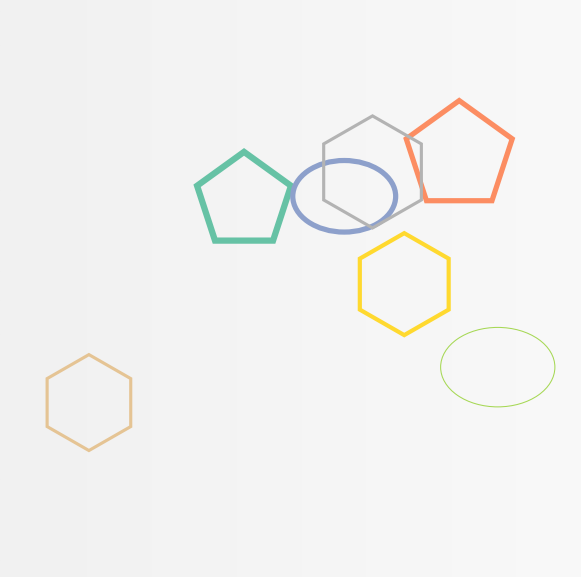[{"shape": "pentagon", "thickness": 3, "radius": 0.42, "center": [0.42, 0.651]}, {"shape": "pentagon", "thickness": 2.5, "radius": 0.48, "center": [0.79, 0.729]}, {"shape": "oval", "thickness": 2.5, "radius": 0.44, "center": [0.592, 0.659]}, {"shape": "oval", "thickness": 0.5, "radius": 0.49, "center": [0.856, 0.363]}, {"shape": "hexagon", "thickness": 2, "radius": 0.44, "center": [0.695, 0.507]}, {"shape": "hexagon", "thickness": 1.5, "radius": 0.42, "center": [0.153, 0.302]}, {"shape": "hexagon", "thickness": 1.5, "radius": 0.49, "center": [0.641, 0.701]}]